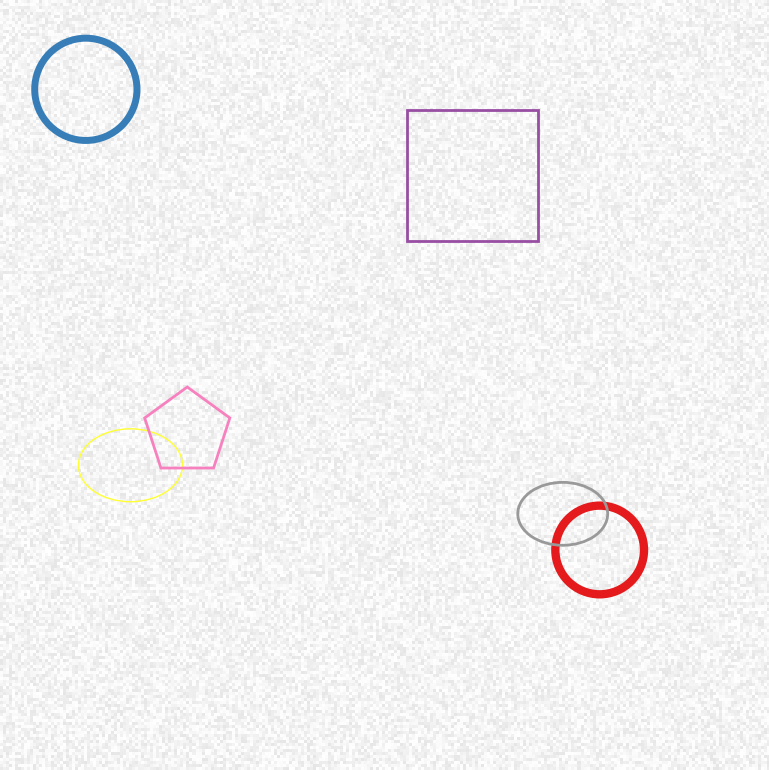[{"shape": "circle", "thickness": 3, "radius": 0.29, "center": [0.779, 0.286]}, {"shape": "circle", "thickness": 2.5, "radius": 0.33, "center": [0.111, 0.884]}, {"shape": "square", "thickness": 1, "radius": 0.43, "center": [0.614, 0.772]}, {"shape": "oval", "thickness": 0.5, "radius": 0.34, "center": [0.169, 0.396]}, {"shape": "pentagon", "thickness": 1, "radius": 0.29, "center": [0.243, 0.439]}, {"shape": "oval", "thickness": 1, "radius": 0.29, "center": [0.731, 0.333]}]